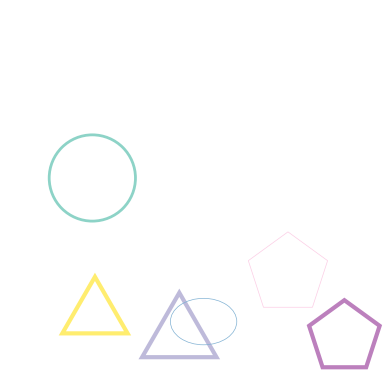[{"shape": "circle", "thickness": 2, "radius": 0.56, "center": [0.24, 0.538]}, {"shape": "triangle", "thickness": 3, "radius": 0.56, "center": [0.466, 0.128]}, {"shape": "oval", "thickness": 0.5, "radius": 0.43, "center": [0.529, 0.165]}, {"shape": "pentagon", "thickness": 0.5, "radius": 0.54, "center": [0.748, 0.29]}, {"shape": "pentagon", "thickness": 3, "radius": 0.48, "center": [0.894, 0.124]}, {"shape": "triangle", "thickness": 3, "radius": 0.49, "center": [0.247, 0.183]}]